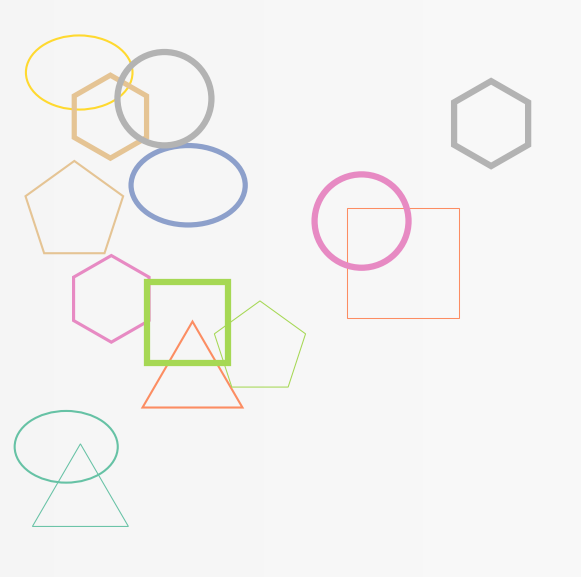[{"shape": "oval", "thickness": 1, "radius": 0.44, "center": [0.114, 0.225]}, {"shape": "triangle", "thickness": 0.5, "radius": 0.48, "center": [0.138, 0.135]}, {"shape": "triangle", "thickness": 1, "radius": 0.5, "center": [0.331, 0.343]}, {"shape": "square", "thickness": 0.5, "radius": 0.48, "center": [0.693, 0.544]}, {"shape": "oval", "thickness": 2.5, "radius": 0.49, "center": [0.324, 0.678]}, {"shape": "hexagon", "thickness": 1.5, "radius": 0.38, "center": [0.192, 0.482]}, {"shape": "circle", "thickness": 3, "radius": 0.4, "center": [0.622, 0.616]}, {"shape": "square", "thickness": 3, "radius": 0.35, "center": [0.323, 0.44]}, {"shape": "pentagon", "thickness": 0.5, "radius": 0.41, "center": [0.447, 0.396]}, {"shape": "oval", "thickness": 1, "radius": 0.46, "center": [0.136, 0.874]}, {"shape": "hexagon", "thickness": 2.5, "radius": 0.36, "center": [0.19, 0.797]}, {"shape": "pentagon", "thickness": 1, "radius": 0.44, "center": [0.128, 0.632]}, {"shape": "hexagon", "thickness": 3, "radius": 0.37, "center": [0.845, 0.785]}, {"shape": "circle", "thickness": 3, "radius": 0.4, "center": [0.283, 0.828]}]